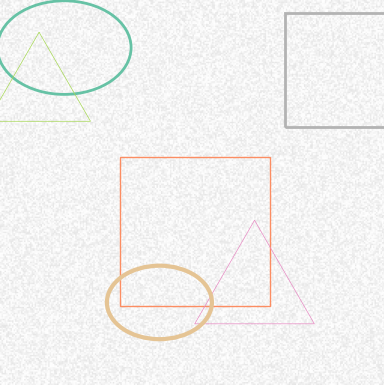[{"shape": "oval", "thickness": 2, "radius": 0.87, "center": [0.167, 0.876]}, {"shape": "square", "thickness": 1, "radius": 0.97, "center": [0.507, 0.399]}, {"shape": "triangle", "thickness": 0.5, "radius": 0.9, "center": [0.661, 0.249]}, {"shape": "triangle", "thickness": 0.5, "radius": 0.77, "center": [0.101, 0.762]}, {"shape": "oval", "thickness": 3, "radius": 0.68, "center": [0.414, 0.214]}, {"shape": "square", "thickness": 2, "radius": 0.74, "center": [0.889, 0.817]}]